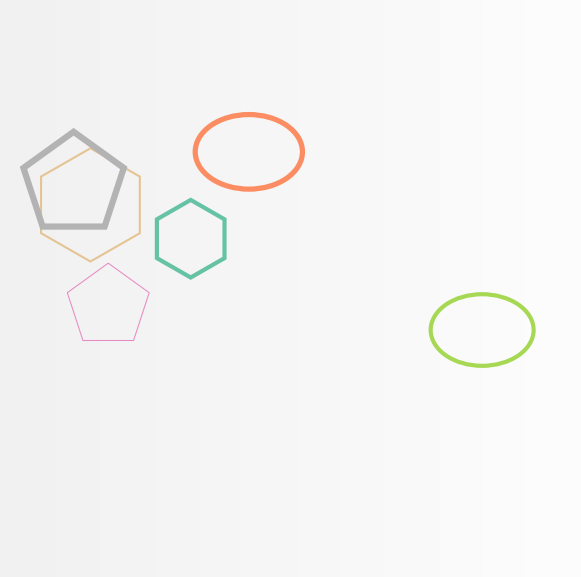[{"shape": "hexagon", "thickness": 2, "radius": 0.34, "center": [0.328, 0.586]}, {"shape": "oval", "thickness": 2.5, "radius": 0.46, "center": [0.428, 0.736]}, {"shape": "pentagon", "thickness": 0.5, "radius": 0.37, "center": [0.186, 0.469]}, {"shape": "oval", "thickness": 2, "radius": 0.44, "center": [0.829, 0.428]}, {"shape": "hexagon", "thickness": 1, "radius": 0.49, "center": [0.156, 0.644]}, {"shape": "pentagon", "thickness": 3, "radius": 0.45, "center": [0.127, 0.68]}]